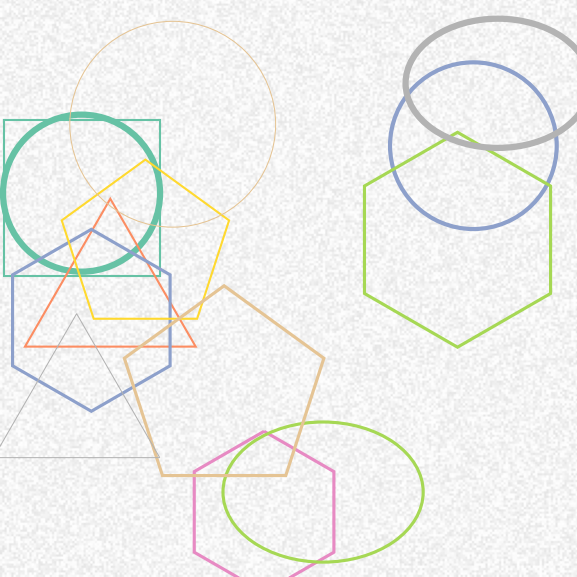[{"shape": "circle", "thickness": 3, "radius": 0.68, "center": [0.141, 0.665]}, {"shape": "square", "thickness": 1, "radius": 0.67, "center": [0.141, 0.657]}, {"shape": "triangle", "thickness": 1, "radius": 0.85, "center": [0.191, 0.484]}, {"shape": "circle", "thickness": 2, "radius": 0.72, "center": [0.82, 0.747]}, {"shape": "hexagon", "thickness": 1.5, "radius": 0.79, "center": [0.158, 0.444]}, {"shape": "hexagon", "thickness": 1.5, "radius": 0.7, "center": [0.457, 0.113]}, {"shape": "hexagon", "thickness": 1.5, "radius": 0.93, "center": [0.792, 0.584]}, {"shape": "oval", "thickness": 1.5, "radius": 0.87, "center": [0.559, 0.147]}, {"shape": "pentagon", "thickness": 1, "radius": 0.76, "center": [0.252, 0.57]}, {"shape": "pentagon", "thickness": 1.5, "radius": 0.91, "center": [0.388, 0.323]}, {"shape": "circle", "thickness": 0.5, "radius": 0.89, "center": [0.299, 0.784]}, {"shape": "oval", "thickness": 3, "radius": 0.8, "center": [0.862, 0.855]}, {"shape": "triangle", "thickness": 0.5, "radius": 0.83, "center": [0.133, 0.29]}]